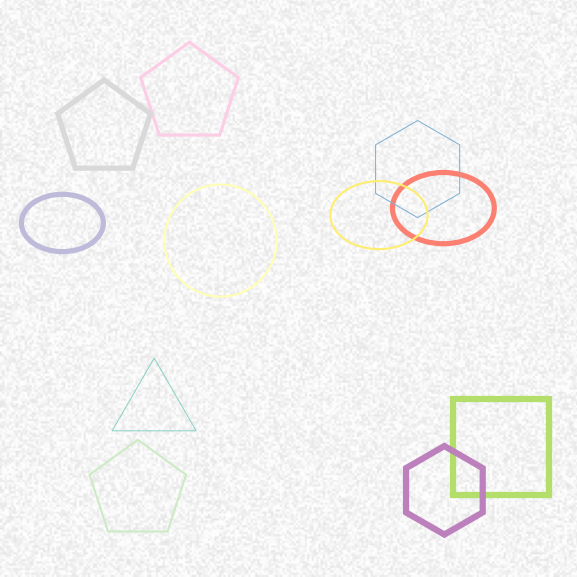[{"shape": "triangle", "thickness": 0.5, "radius": 0.42, "center": [0.267, 0.295]}, {"shape": "circle", "thickness": 1, "radius": 0.49, "center": [0.382, 0.583]}, {"shape": "oval", "thickness": 2.5, "radius": 0.35, "center": [0.108, 0.613]}, {"shape": "oval", "thickness": 2.5, "radius": 0.44, "center": [0.768, 0.639]}, {"shape": "hexagon", "thickness": 0.5, "radius": 0.42, "center": [0.723, 0.706]}, {"shape": "square", "thickness": 3, "radius": 0.42, "center": [0.868, 0.225]}, {"shape": "pentagon", "thickness": 1.5, "radius": 0.44, "center": [0.328, 0.837]}, {"shape": "pentagon", "thickness": 2.5, "radius": 0.42, "center": [0.18, 0.776]}, {"shape": "hexagon", "thickness": 3, "radius": 0.38, "center": [0.769, 0.15]}, {"shape": "pentagon", "thickness": 1, "radius": 0.44, "center": [0.239, 0.15]}, {"shape": "oval", "thickness": 1, "radius": 0.42, "center": [0.656, 0.627]}]